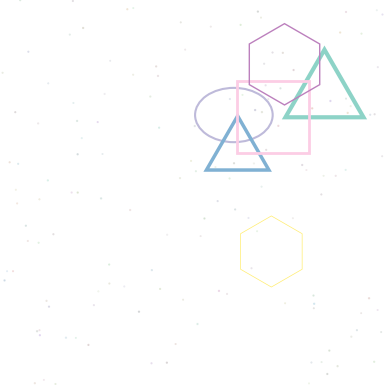[{"shape": "triangle", "thickness": 3, "radius": 0.59, "center": [0.843, 0.754]}, {"shape": "oval", "thickness": 1.5, "radius": 0.5, "center": [0.607, 0.701]}, {"shape": "triangle", "thickness": 2.5, "radius": 0.47, "center": [0.617, 0.605]}, {"shape": "square", "thickness": 2, "radius": 0.47, "center": [0.709, 0.695]}, {"shape": "hexagon", "thickness": 1, "radius": 0.53, "center": [0.739, 0.833]}, {"shape": "hexagon", "thickness": 0.5, "radius": 0.46, "center": [0.705, 0.347]}]